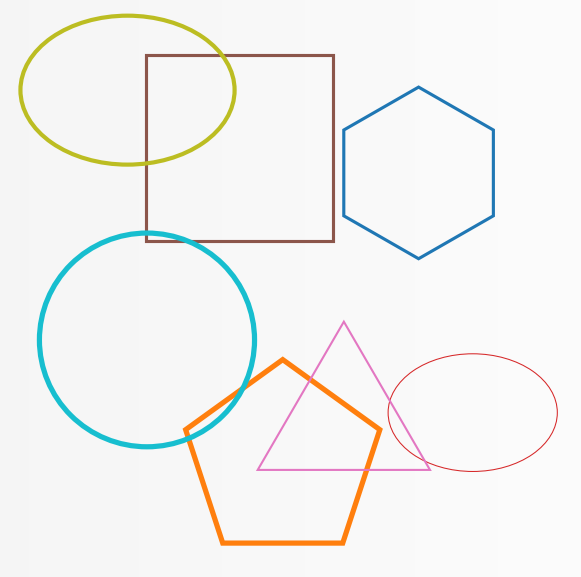[{"shape": "hexagon", "thickness": 1.5, "radius": 0.74, "center": [0.72, 0.7]}, {"shape": "pentagon", "thickness": 2.5, "radius": 0.88, "center": [0.486, 0.201]}, {"shape": "oval", "thickness": 0.5, "radius": 0.73, "center": [0.813, 0.285]}, {"shape": "square", "thickness": 1.5, "radius": 0.8, "center": [0.412, 0.743]}, {"shape": "triangle", "thickness": 1, "radius": 0.86, "center": [0.592, 0.271]}, {"shape": "oval", "thickness": 2, "radius": 0.92, "center": [0.219, 0.843]}, {"shape": "circle", "thickness": 2.5, "radius": 0.93, "center": [0.253, 0.411]}]